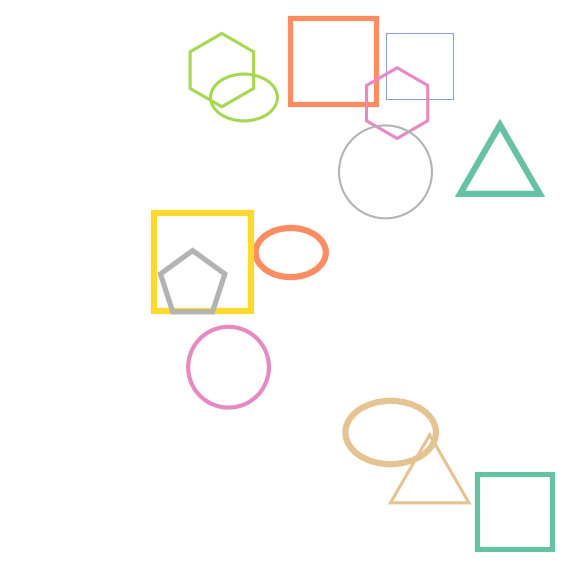[{"shape": "square", "thickness": 2.5, "radius": 0.32, "center": [0.891, 0.113]}, {"shape": "triangle", "thickness": 3, "radius": 0.4, "center": [0.866, 0.703]}, {"shape": "oval", "thickness": 3, "radius": 0.3, "center": [0.503, 0.562]}, {"shape": "square", "thickness": 2.5, "radius": 0.37, "center": [0.577, 0.893]}, {"shape": "square", "thickness": 0.5, "radius": 0.29, "center": [0.726, 0.885]}, {"shape": "hexagon", "thickness": 1.5, "radius": 0.31, "center": [0.688, 0.821]}, {"shape": "circle", "thickness": 2, "radius": 0.35, "center": [0.396, 0.363]}, {"shape": "oval", "thickness": 1.5, "radius": 0.29, "center": [0.422, 0.83]}, {"shape": "hexagon", "thickness": 1.5, "radius": 0.32, "center": [0.384, 0.878]}, {"shape": "square", "thickness": 3, "radius": 0.42, "center": [0.351, 0.545]}, {"shape": "triangle", "thickness": 1.5, "radius": 0.39, "center": [0.744, 0.168]}, {"shape": "oval", "thickness": 3, "radius": 0.39, "center": [0.677, 0.25]}, {"shape": "pentagon", "thickness": 2.5, "radius": 0.29, "center": [0.334, 0.507]}, {"shape": "circle", "thickness": 1, "radius": 0.4, "center": [0.667, 0.701]}]